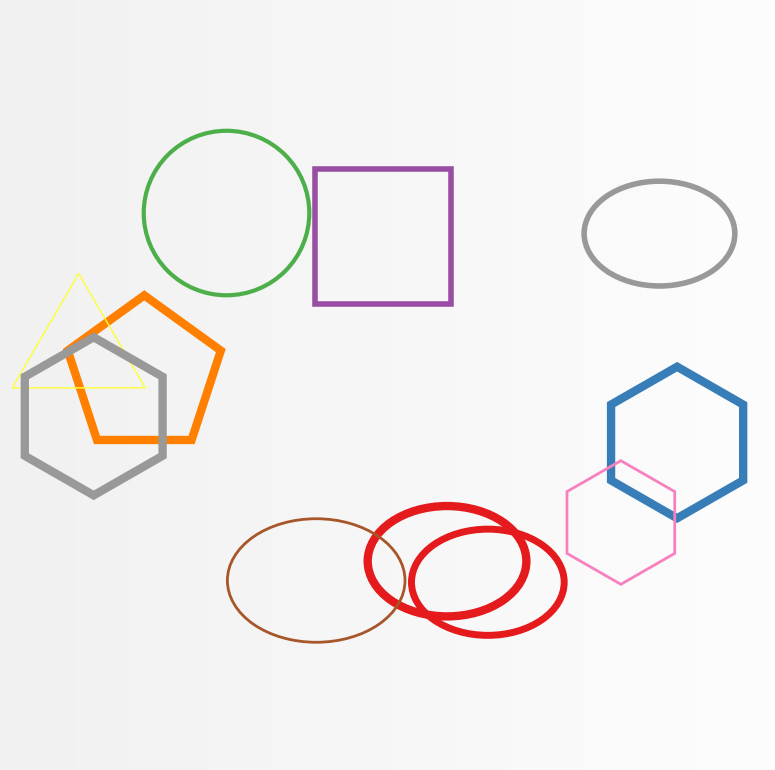[{"shape": "oval", "thickness": 2.5, "radius": 0.49, "center": [0.629, 0.244]}, {"shape": "oval", "thickness": 3, "radius": 0.51, "center": [0.577, 0.271]}, {"shape": "hexagon", "thickness": 3, "radius": 0.49, "center": [0.874, 0.425]}, {"shape": "circle", "thickness": 1.5, "radius": 0.53, "center": [0.292, 0.723]}, {"shape": "square", "thickness": 2, "radius": 0.44, "center": [0.494, 0.693]}, {"shape": "pentagon", "thickness": 3, "radius": 0.52, "center": [0.186, 0.513]}, {"shape": "triangle", "thickness": 0.5, "radius": 0.5, "center": [0.102, 0.546]}, {"shape": "oval", "thickness": 1, "radius": 0.57, "center": [0.408, 0.246]}, {"shape": "hexagon", "thickness": 1, "radius": 0.4, "center": [0.801, 0.321]}, {"shape": "hexagon", "thickness": 3, "radius": 0.51, "center": [0.121, 0.459]}, {"shape": "oval", "thickness": 2, "radius": 0.49, "center": [0.851, 0.697]}]